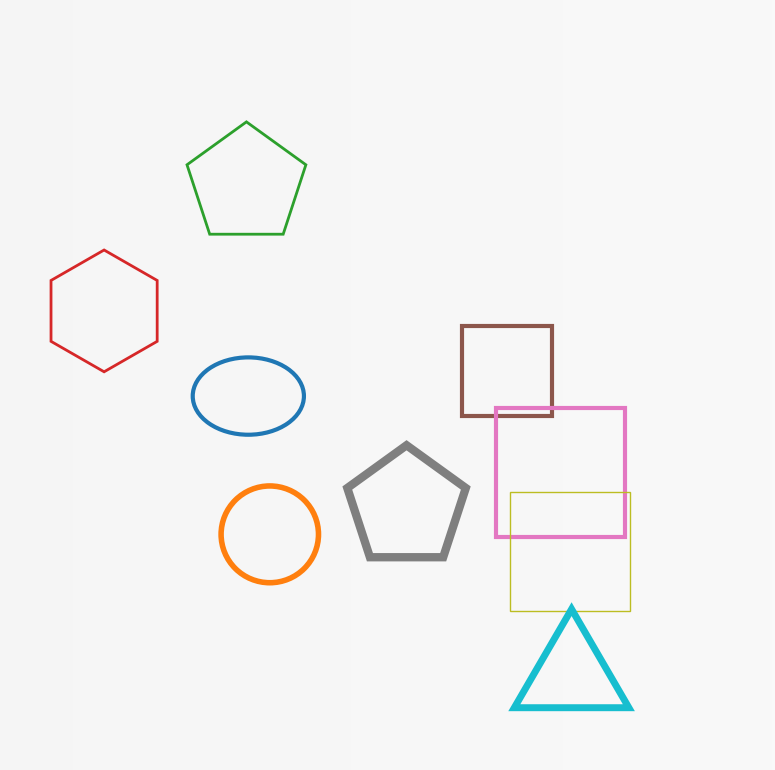[{"shape": "oval", "thickness": 1.5, "radius": 0.36, "center": [0.32, 0.486]}, {"shape": "circle", "thickness": 2, "radius": 0.31, "center": [0.348, 0.306]}, {"shape": "pentagon", "thickness": 1, "radius": 0.4, "center": [0.318, 0.761]}, {"shape": "hexagon", "thickness": 1, "radius": 0.4, "center": [0.134, 0.596]}, {"shape": "square", "thickness": 1.5, "radius": 0.29, "center": [0.654, 0.518]}, {"shape": "square", "thickness": 1.5, "radius": 0.42, "center": [0.723, 0.387]}, {"shape": "pentagon", "thickness": 3, "radius": 0.4, "center": [0.525, 0.341]}, {"shape": "square", "thickness": 0.5, "radius": 0.39, "center": [0.736, 0.283]}, {"shape": "triangle", "thickness": 2.5, "radius": 0.43, "center": [0.738, 0.124]}]